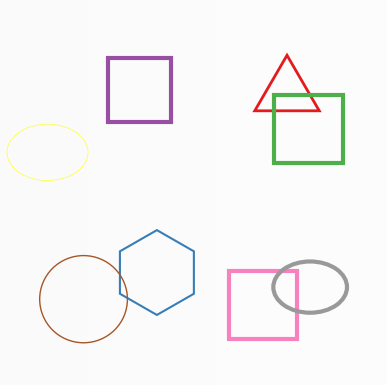[{"shape": "triangle", "thickness": 2, "radius": 0.48, "center": [0.741, 0.76]}, {"shape": "hexagon", "thickness": 1.5, "radius": 0.55, "center": [0.405, 0.292]}, {"shape": "square", "thickness": 3, "radius": 0.44, "center": [0.796, 0.666]}, {"shape": "square", "thickness": 3, "radius": 0.41, "center": [0.36, 0.767]}, {"shape": "oval", "thickness": 0.5, "radius": 0.52, "center": [0.123, 0.604]}, {"shape": "circle", "thickness": 1, "radius": 0.57, "center": [0.216, 0.223]}, {"shape": "square", "thickness": 3, "radius": 0.44, "center": [0.678, 0.208]}, {"shape": "oval", "thickness": 3, "radius": 0.48, "center": [0.8, 0.254]}]